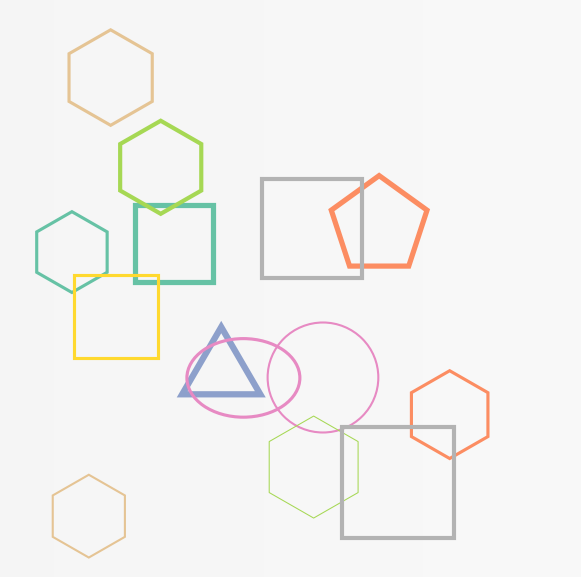[{"shape": "square", "thickness": 2.5, "radius": 0.33, "center": [0.3, 0.577]}, {"shape": "hexagon", "thickness": 1.5, "radius": 0.35, "center": [0.124, 0.563]}, {"shape": "pentagon", "thickness": 2.5, "radius": 0.43, "center": [0.652, 0.608]}, {"shape": "hexagon", "thickness": 1.5, "radius": 0.38, "center": [0.774, 0.281]}, {"shape": "triangle", "thickness": 3, "radius": 0.39, "center": [0.381, 0.355]}, {"shape": "circle", "thickness": 1, "radius": 0.48, "center": [0.556, 0.345]}, {"shape": "oval", "thickness": 1.5, "radius": 0.49, "center": [0.419, 0.345]}, {"shape": "hexagon", "thickness": 0.5, "radius": 0.44, "center": [0.54, 0.19]}, {"shape": "hexagon", "thickness": 2, "radius": 0.4, "center": [0.277, 0.709]}, {"shape": "square", "thickness": 1.5, "radius": 0.36, "center": [0.2, 0.451]}, {"shape": "hexagon", "thickness": 1.5, "radius": 0.41, "center": [0.19, 0.865]}, {"shape": "hexagon", "thickness": 1, "radius": 0.36, "center": [0.153, 0.105]}, {"shape": "square", "thickness": 2, "radius": 0.48, "center": [0.685, 0.163]}, {"shape": "square", "thickness": 2, "radius": 0.43, "center": [0.537, 0.603]}]